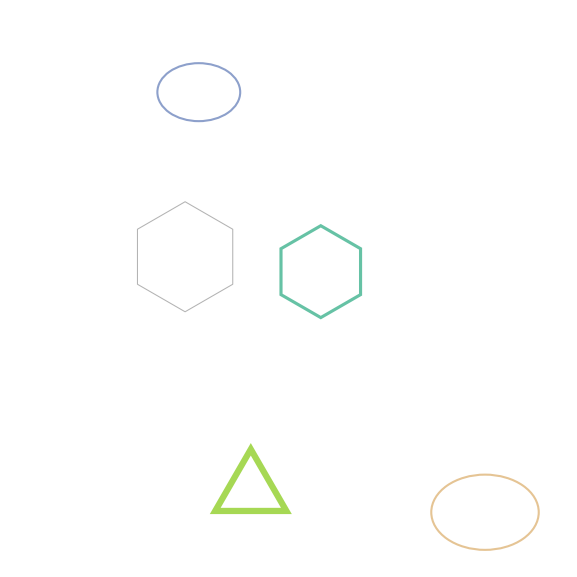[{"shape": "hexagon", "thickness": 1.5, "radius": 0.4, "center": [0.555, 0.529]}, {"shape": "oval", "thickness": 1, "radius": 0.36, "center": [0.344, 0.84]}, {"shape": "triangle", "thickness": 3, "radius": 0.36, "center": [0.434, 0.15]}, {"shape": "oval", "thickness": 1, "radius": 0.47, "center": [0.84, 0.112]}, {"shape": "hexagon", "thickness": 0.5, "radius": 0.48, "center": [0.321, 0.555]}]